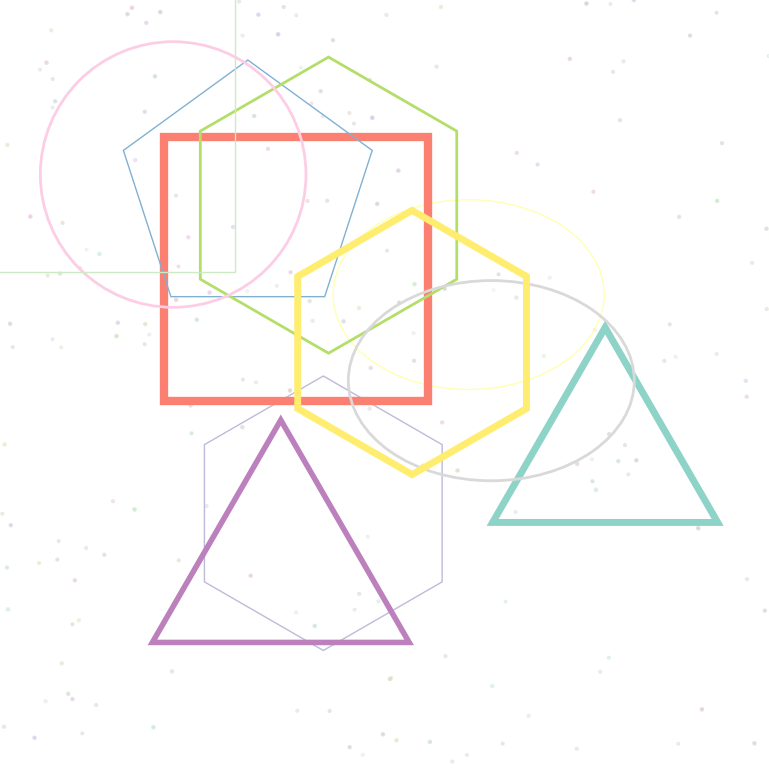[{"shape": "triangle", "thickness": 2.5, "radius": 0.84, "center": [0.786, 0.406]}, {"shape": "oval", "thickness": 0.5, "radius": 0.88, "center": [0.609, 0.617]}, {"shape": "hexagon", "thickness": 0.5, "radius": 0.89, "center": [0.42, 0.333]}, {"shape": "square", "thickness": 3, "radius": 0.86, "center": [0.385, 0.651]}, {"shape": "pentagon", "thickness": 0.5, "radius": 0.85, "center": [0.322, 0.752]}, {"shape": "hexagon", "thickness": 1, "radius": 0.96, "center": [0.427, 0.734]}, {"shape": "circle", "thickness": 1, "radius": 0.86, "center": [0.225, 0.773]}, {"shape": "oval", "thickness": 1, "radius": 0.93, "center": [0.638, 0.506]}, {"shape": "triangle", "thickness": 2, "radius": 0.96, "center": [0.365, 0.262]}, {"shape": "square", "thickness": 0.5, "radius": 0.94, "center": [0.118, 0.833]}, {"shape": "hexagon", "thickness": 2.5, "radius": 0.86, "center": [0.535, 0.555]}]